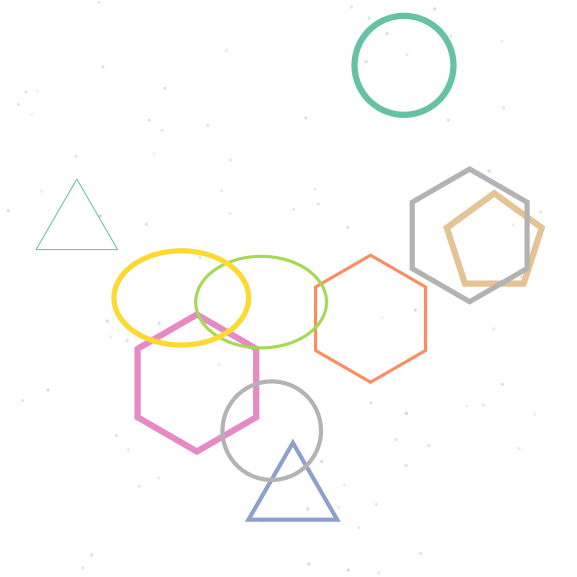[{"shape": "circle", "thickness": 3, "radius": 0.43, "center": [0.7, 0.886]}, {"shape": "triangle", "thickness": 0.5, "radius": 0.41, "center": [0.133, 0.608]}, {"shape": "hexagon", "thickness": 1.5, "radius": 0.55, "center": [0.642, 0.447]}, {"shape": "triangle", "thickness": 2, "radius": 0.44, "center": [0.507, 0.144]}, {"shape": "hexagon", "thickness": 3, "radius": 0.59, "center": [0.341, 0.336]}, {"shape": "oval", "thickness": 1.5, "radius": 0.57, "center": [0.452, 0.476]}, {"shape": "oval", "thickness": 2.5, "radius": 0.58, "center": [0.314, 0.483]}, {"shape": "pentagon", "thickness": 3, "radius": 0.43, "center": [0.856, 0.578]}, {"shape": "hexagon", "thickness": 2.5, "radius": 0.57, "center": [0.813, 0.592]}, {"shape": "circle", "thickness": 2, "radius": 0.43, "center": [0.471, 0.253]}]